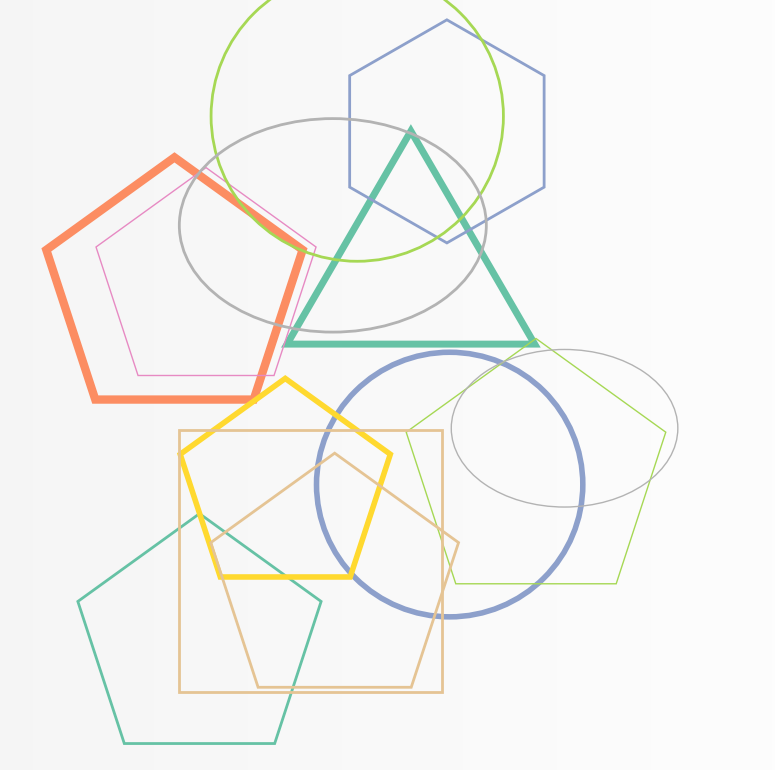[{"shape": "pentagon", "thickness": 1, "radius": 0.83, "center": [0.257, 0.168]}, {"shape": "triangle", "thickness": 2.5, "radius": 0.92, "center": [0.53, 0.645]}, {"shape": "pentagon", "thickness": 3, "radius": 0.87, "center": [0.225, 0.622]}, {"shape": "circle", "thickness": 2, "radius": 0.86, "center": [0.58, 0.371]}, {"shape": "hexagon", "thickness": 1, "radius": 0.72, "center": [0.577, 0.829]}, {"shape": "pentagon", "thickness": 0.5, "radius": 0.75, "center": [0.266, 0.633]}, {"shape": "pentagon", "thickness": 0.5, "radius": 0.88, "center": [0.692, 0.384]}, {"shape": "circle", "thickness": 1, "radius": 0.94, "center": [0.461, 0.849]}, {"shape": "pentagon", "thickness": 2, "radius": 0.71, "center": [0.368, 0.366]}, {"shape": "pentagon", "thickness": 1, "radius": 0.84, "center": [0.432, 0.243]}, {"shape": "square", "thickness": 1, "radius": 0.85, "center": [0.401, 0.271]}, {"shape": "oval", "thickness": 0.5, "radius": 0.73, "center": [0.728, 0.444]}, {"shape": "oval", "thickness": 1, "radius": 0.99, "center": [0.429, 0.707]}]